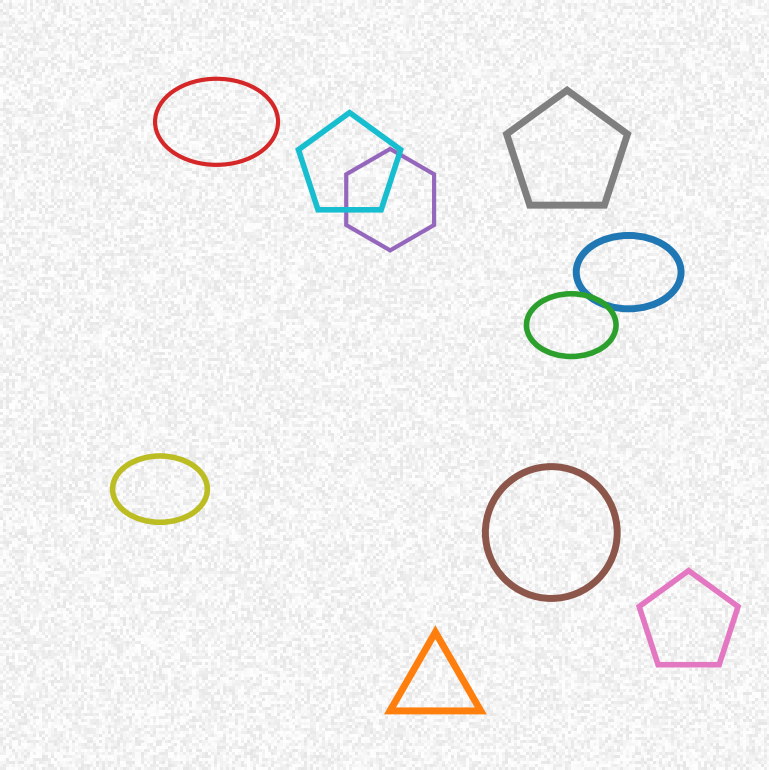[{"shape": "oval", "thickness": 2.5, "radius": 0.34, "center": [0.816, 0.647]}, {"shape": "triangle", "thickness": 2.5, "radius": 0.34, "center": [0.565, 0.111]}, {"shape": "oval", "thickness": 2, "radius": 0.29, "center": [0.742, 0.578]}, {"shape": "oval", "thickness": 1.5, "radius": 0.4, "center": [0.281, 0.842]}, {"shape": "hexagon", "thickness": 1.5, "radius": 0.33, "center": [0.507, 0.741]}, {"shape": "circle", "thickness": 2.5, "radius": 0.43, "center": [0.716, 0.308]}, {"shape": "pentagon", "thickness": 2, "radius": 0.34, "center": [0.894, 0.191]}, {"shape": "pentagon", "thickness": 2.5, "radius": 0.41, "center": [0.736, 0.8]}, {"shape": "oval", "thickness": 2, "radius": 0.31, "center": [0.208, 0.365]}, {"shape": "pentagon", "thickness": 2, "radius": 0.35, "center": [0.454, 0.784]}]